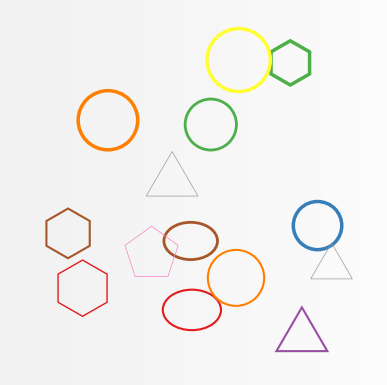[{"shape": "hexagon", "thickness": 1, "radius": 0.37, "center": [0.213, 0.251]}, {"shape": "oval", "thickness": 1.5, "radius": 0.38, "center": [0.495, 0.195]}, {"shape": "circle", "thickness": 2.5, "radius": 0.31, "center": [0.819, 0.414]}, {"shape": "hexagon", "thickness": 2.5, "radius": 0.29, "center": [0.749, 0.837]}, {"shape": "circle", "thickness": 2, "radius": 0.33, "center": [0.544, 0.676]}, {"shape": "triangle", "thickness": 1.5, "radius": 0.38, "center": [0.779, 0.126]}, {"shape": "circle", "thickness": 2.5, "radius": 0.38, "center": [0.279, 0.688]}, {"shape": "circle", "thickness": 1.5, "radius": 0.36, "center": [0.609, 0.278]}, {"shape": "circle", "thickness": 2.5, "radius": 0.41, "center": [0.616, 0.844]}, {"shape": "oval", "thickness": 2, "radius": 0.35, "center": [0.492, 0.374]}, {"shape": "hexagon", "thickness": 1.5, "radius": 0.32, "center": [0.176, 0.394]}, {"shape": "pentagon", "thickness": 0.5, "radius": 0.36, "center": [0.391, 0.34]}, {"shape": "triangle", "thickness": 0.5, "radius": 0.39, "center": [0.444, 0.529]}, {"shape": "triangle", "thickness": 0.5, "radius": 0.31, "center": [0.856, 0.307]}]